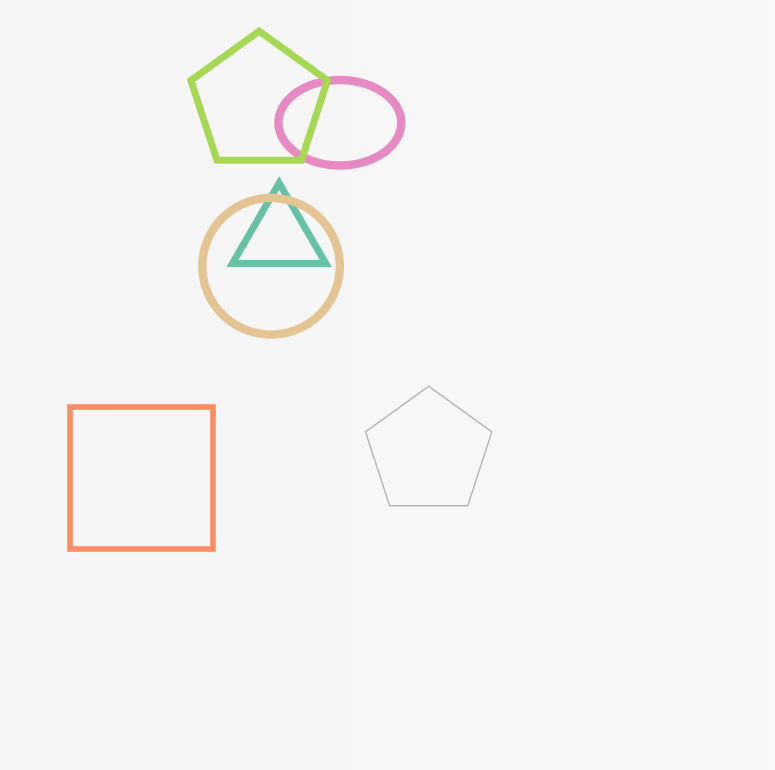[{"shape": "triangle", "thickness": 2.5, "radius": 0.35, "center": [0.36, 0.693]}, {"shape": "square", "thickness": 2, "radius": 0.46, "center": [0.183, 0.379]}, {"shape": "oval", "thickness": 3, "radius": 0.4, "center": [0.439, 0.841]}, {"shape": "pentagon", "thickness": 2.5, "radius": 0.46, "center": [0.334, 0.867]}, {"shape": "circle", "thickness": 3, "radius": 0.44, "center": [0.35, 0.654]}, {"shape": "pentagon", "thickness": 0.5, "radius": 0.43, "center": [0.553, 0.413]}]